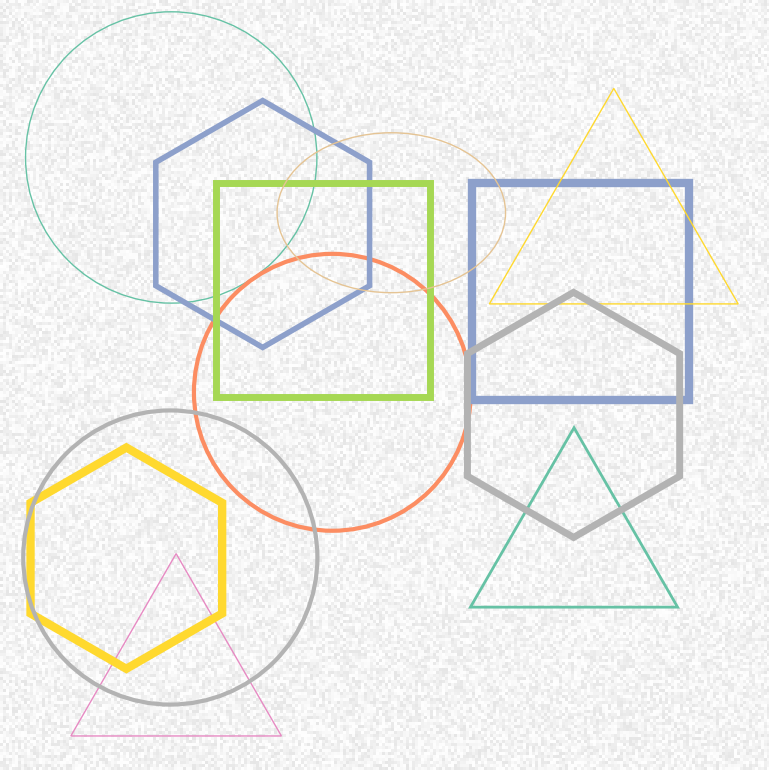[{"shape": "circle", "thickness": 0.5, "radius": 0.95, "center": [0.222, 0.796]}, {"shape": "triangle", "thickness": 1, "radius": 0.78, "center": [0.745, 0.289]}, {"shape": "circle", "thickness": 1.5, "radius": 0.9, "center": [0.432, 0.491]}, {"shape": "square", "thickness": 3, "radius": 0.7, "center": [0.754, 0.622]}, {"shape": "hexagon", "thickness": 2, "radius": 0.8, "center": [0.341, 0.709]}, {"shape": "triangle", "thickness": 0.5, "radius": 0.79, "center": [0.229, 0.123]}, {"shape": "square", "thickness": 2.5, "radius": 0.69, "center": [0.42, 0.623]}, {"shape": "hexagon", "thickness": 3, "radius": 0.72, "center": [0.164, 0.275]}, {"shape": "triangle", "thickness": 0.5, "radius": 0.93, "center": [0.797, 0.699]}, {"shape": "oval", "thickness": 0.5, "radius": 0.74, "center": [0.508, 0.724]}, {"shape": "hexagon", "thickness": 2.5, "radius": 0.8, "center": [0.745, 0.461]}, {"shape": "circle", "thickness": 1.5, "radius": 0.96, "center": [0.221, 0.276]}]